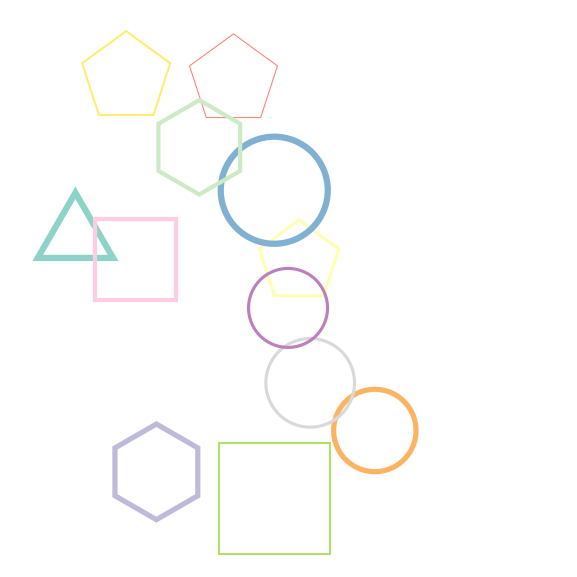[{"shape": "triangle", "thickness": 3, "radius": 0.38, "center": [0.131, 0.59]}, {"shape": "pentagon", "thickness": 1.5, "radius": 0.36, "center": [0.518, 0.546]}, {"shape": "hexagon", "thickness": 2.5, "radius": 0.41, "center": [0.271, 0.182]}, {"shape": "pentagon", "thickness": 0.5, "radius": 0.4, "center": [0.404, 0.86]}, {"shape": "circle", "thickness": 3, "radius": 0.46, "center": [0.475, 0.67]}, {"shape": "circle", "thickness": 2.5, "radius": 0.36, "center": [0.649, 0.254]}, {"shape": "square", "thickness": 1, "radius": 0.48, "center": [0.476, 0.136]}, {"shape": "square", "thickness": 2, "radius": 0.35, "center": [0.234, 0.55]}, {"shape": "circle", "thickness": 1.5, "radius": 0.38, "center": [0.537, 0.336]}, {"shape": "circle", "thickness": 1.5, "radius": 0.34, "center": [0.499, 0.466]}, {"shape": "hexagon", "thickness": 2, "radius": 0.41, "center": [0.345, 0.744]}, {"shape": "pentagon", "thickness": 1, "radius": 0.4, "center": [0.219, 0.865]}]